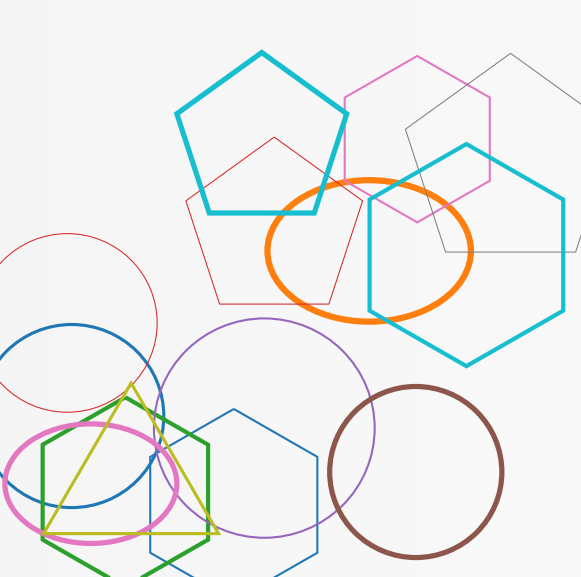[{"shape": "circle", "thickness": 1.5, "radius": 0.79, "center": [0.123, 0.279]}, {"shape": "hexagon", "thickness": 1, "radius": 0.83, "center": [0.402, 0.125]}, {"shape": "oval", "thickness": 3, "radius": 0.87, "center": [0.635, 0.565]}, {"shape": "hexagon", "thickness": 2, "radius": 0.82, "center": [0.216, 0.147]}, {"shape": "circle", "thickness": 0.5, "radius": 0.77, "center": [0.116, 0.44]}, {"shape": "pentagon", "thickness": 0.5, "radius": 0.8, "center": [0.472, 0.602]}, {"shape": "circle", "thickness": 1, "radius": 0.95, "center": [0.455, 0.258]}, {"shape": "circle", "thickness": 2.5, "radius": 0.74, "center": [0.715, 0.182]}, {"shape": "oval", "thickness": 2.5, "radius": 0.74, "center": [0.156, 0.162]}, {"shape": "hexagon", "thickness": 1, "radius": 0.72, "center": [0.718, 0.758]}, {"shape": "pentagon", "thickness": 0.5, "radius": 0.95, "center": [0.878, 0.717]}, {"shape": "triangle", "thickness": 1.5, "radius": 0.87, "center": [0.225, 0.162]}, {"shape": "hexagon", "thickness": 2, "radius": 0.96, "center": [0.802, 0.557]}, {"shape": "pentagon", "thickness": 2.5, "radius": 0.77, "center": [0.45, 0.755]}]